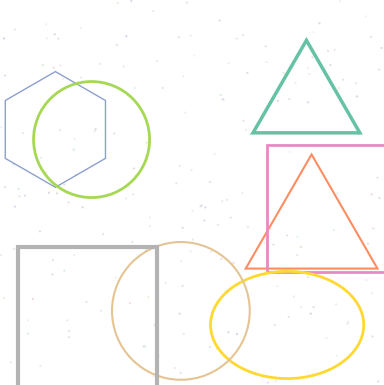[{"shape": "triangle", "thickness": 2.5, "radius": 0.8, "center": [0.796, 0.735]}, {"shape": "triangle", "thickness": 1.5, "radius": 0.99, "center": [0.809, 0.401]}, {"shape": "hexagon", "thickness": 1, "radius": 0.75, "center": [0.144, 0.664]}, {"shape": "square", "thickness": 2, "radius": 0.83, "center": [0.859, 0.459]}, {"shape": "circle", "thickness": 2, "radius": 0.75, "center": [0.238, 0.638]}, {"shape": "oval", "thickness": 2, "radius": 0.99, "center": [0.746, 0.156]}, {"shape": "circle", "thickness": 1.5, "radius": 0.89, "center": [0.47, 0.192]}, {"shape": "square", "thickness": 3, "radius": 0.9, "center": [0.227, 0.177]}]